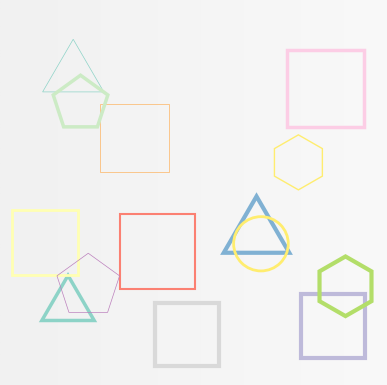[{"shape": "triangle", "thickness": 0.5, "radius": 0.46, "center": [0.189, 0.807]}, {"shape": "triangle", "thickness": 2.5, "radius": 0.39, "center": [0.176, 0.207]}, {"shape": "square", "thickness": 2, "radius": 0.43, "center": [0.116, 0.37]}, {"shape": "square", "thickness": 3, "radius": 0.41, "center": [0.859, 0.153]}, {"shape": "square", "thickness": 1.5, "radius": 0.49, "center": [0.407, 0.347]}, {"shape": "triangle", "thickness": 3, "radius": 0.49, "center": [0.662, 0.392]}, {"shape": "square", "thickness": 0.5, "radius": 0.44, "center": [0.347, 0.642]}, {"shape": "hexagon", "thickness": 3, "radius": 0.39, "center": [0.892, 0.256]}, {"shape": "square", "thickness": 2.5, "radius": 0.5, "center": [0.839, 0.77]}, {"shape": "square", "thickness": 3, "radius": 0.41, "center": [0.483, 0.131]}, {"shape": "pentagon", "thickness": 0.5, "radius": 0.42, "center": [0.228, 0.257]}, {"shape": "pentagon", "thickness": 2.5, "radius": 0.37, "center": [0.208, 0.73]}, {"shape": "circle", "thickness": 2, "radius": 0.35, "center": [0.673, 0.367]}, {"shape": "hexagon", "thickness": 1, "radius": 0.36, "center": [0.77, 0.578]}]